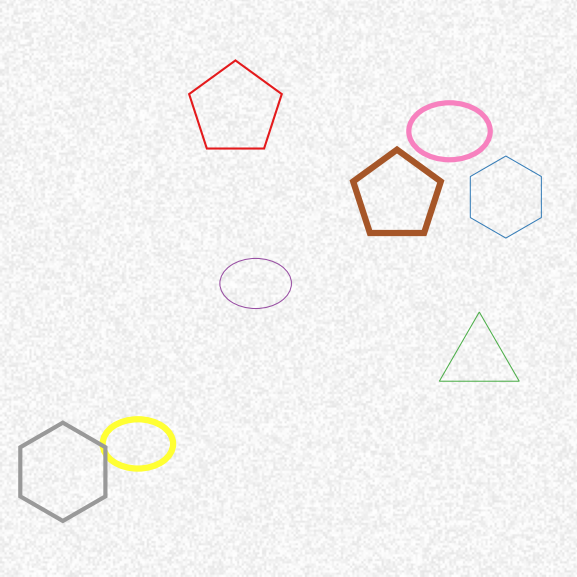[{"shape": "pentagon", "thickness": 1, "radius": 0.42, "center": [0.408, 0.81]}, {"shape": "hexagon", "thickness": 0.5, "radius": 0.36, "center": [0.876, 0.658]}, {"shape": "triangle", "thickness": 0.5, "radius": 0.4, "center": [0.83, 0.379]}, {"shape": "oval", "thickness": 0.5, "radius": 0.31, "center": [0.443, 0.508]}, {"shape": "oval", "thickness": 3, "radius": 0.3, "center": [0.239, 0.23]}, {"shape": "pentagon", "thickness": 3, "radius": 0.4, "center": [0.687, 0.66]}, {"shape": "oval", "thickness": 2.5, "radius": 0.35, "center": [0.778, 0.772]}, {"shape": "hexagon", "thickness": 2, "radius": 0.43, "center": [0.109, 0.182]}]